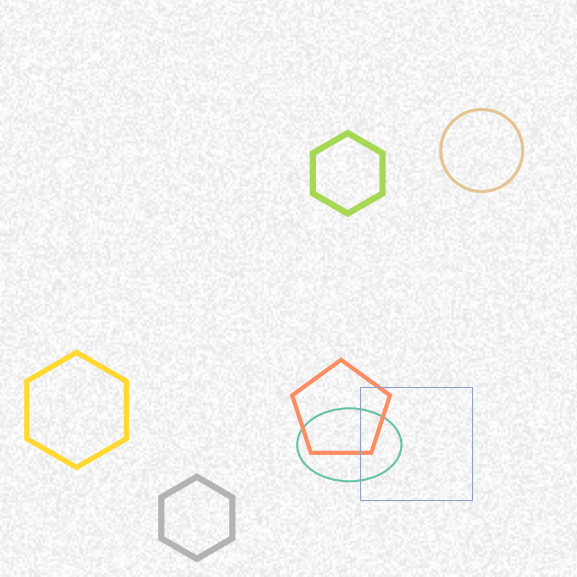[{"shape": "oval", "thickness": 1, "radius": 0.45, "center": [0.605, 0.229]}, {"shape": "pentagon", "thickness": 2, "radius": 0.45, "center": [0.591, 0.287]}, {"shape": "square", "thickness": 0.5, "radius": 0.49, "center": [0.72, 0.231]}, {"shape": "hexagon", "thickness": 3, "radius": 0.35, "center": [0.602, 0.699]}, {"shape": "hexagon", "thickness": 2.5, "radius": 0.5, "center": [0.133, 0.289]}, {"shape": "circle", "thickness": 1.5, "radius": 0.36, "center": [0.834, 0.739]}, {"shape": "hexagon", "thickness": 3, "radius": 0.35, "center": [0.341, 0.102]}]